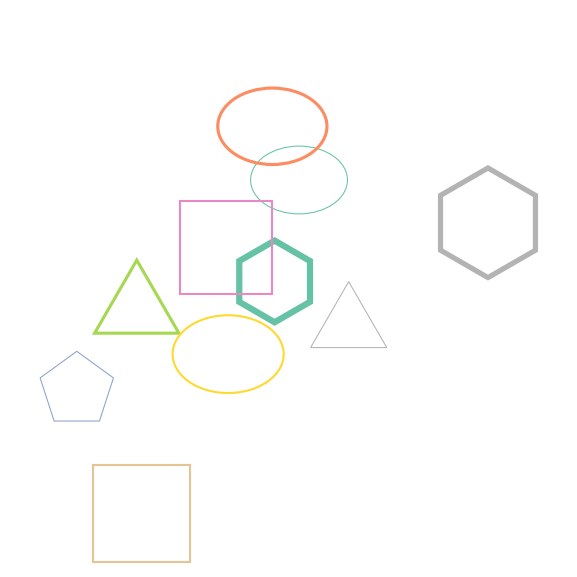[{"shape": "hexagon", "thickness": 3, "radius": 0.35, "center": [0.476, 0.512]}, {"shape": "oval", "thickness": 0.5, "radius": 0.42, "center": [0.518, 0.687]}, {"shape": "oval", "thickness": 1.5, "radius": 0.47, "center": [0.472, 0.78]}, {"shape": "pentagon", "thickness": 0.5, "radius": 0.33, "center": [0.133, 0.324]}, {"shape": "square", "thickness": 1, "radius": 0.4, "center": [0.391, 0.57]}, {"shape": "triangle", "thickness": 1.5, "radius": 0.42, "center": [0.237, 0.464]}, {"shape": "oval", "thickness": 1, "radius": 0.48, "center": [0.395, 0.386]}, {"shape": "square", "thickness": 1, "radius": 0.42, "center": [0.245, 0.11]}, {"shape": "triangle", "thickness": 0.5, "radius": 0.38, "center": [0.604, 0.435]}, {"shape": "hexagon", "thickness": 2.5, "radius": 0.47, "center": [0.845, 0.613]}]